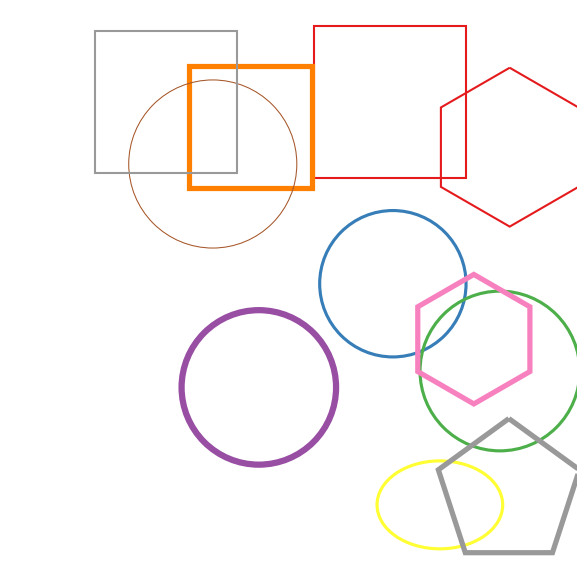[{"shape": "hexagon", "thickness": 1, "radius": 0.69, "center": [0.883, 0.744]}, {"shape": "square", "thickness": 1, "radius": 0.66, "center": [0.675, 0.822]}, {"shape": "circle", "thickness": 1.5, "radius": 0.63, "center": [0.68, 0.508]}, {"shape": "circle", "thickness": 1.5, "radius": 0.69, "center": [0.866, 0.357]}, {"shape": "circle", "thickness": 3, "radius": 0.67, "center": [0.448, 0.328]}, {"shape": "square", "thickness": 2.5, "radius": 0.53, "center": [0.434, 0.779]}, {"shape": "oval", "thickness": 1.5, "radius": 0.54, "center": [0.762, 0.125]}, {"shape": "circle", "thickness": 0.5, "radius": 0.73, "center": [0.368, 0.715]}, {"shape": "hexagon", "thickness": 2.5, "radius": 0.56, "center": [0.82, 0.412]}, {"shape": "pentagon", "thickness": 2.5, "radius": 0.64, "center": [0.881, 0.146]}, {"shape": "square", "thickness": 1, "radius": 0.61, "center": [0.287, 0.823]}]